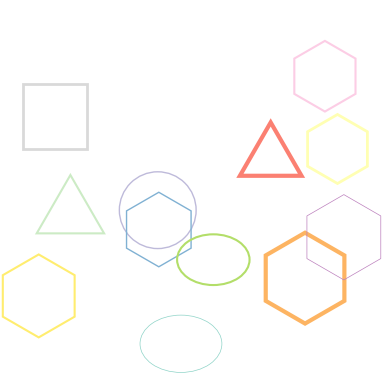[{"shape": "oval", "thickness": 0.5, "radius": 0.53, "center": [0.47, 0.107]}, {"shape": "hexagon", "thickness": 2, "radius": 0.45, "center": [0.877, 0.613]}, {"shape": "circle", "thickness": 1, "radius": 0.5, "center": [0.41, 0.454]}, {"shape": "triangle", "thickness": 3, "radius": 0.46, "center": [0.703, 0.59]}, {"shape": "hexagon", "thickness": 1, "radius": 0.48, "center": [0.412, 0.404]}, {"shape": "hexagon", "thickness": 3, "radius": 0.59, "center": [0.792, 0.278]}, {"shape": "oval", "thickness": 1.5, "radius": 0.47, "center": [0.554, 0.325]}, {"shape": "hexagon", "thickness": 1.5, "radius": 0.46, "center": [0.844, 0.802]}, {"shape": "square", "thickness": 2, "radius": 0.42, "center": [0.143, 0.697]}, {"shape": "hexagon", "thickness": 0.5, "radius": 0.55, "center": [0.893, 0.384]}, {"shape": "triangle", "thickness": 1.5, "radius": 0.51, "center": [0.183, 0.444]}, {"shape": "hexagon", "thickness": 1.5, "radius": 0.54, "center": [0.101, 0.231]}]